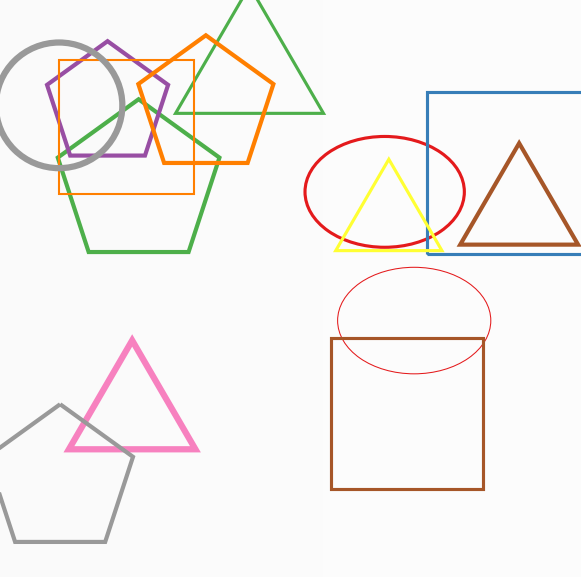[{"shape": "oval", "thickness": 1.5, "radius": 0.69, "center": [0.662, 0.667]}, {"shape": "oval", "thickness": 0.5, "radius": 0.66, "center": [0.713, 0.444]}, {"shape": "square", "thickness": 1.5, "radius": 0.7, "center": [0.875, 0.7]}, {"shape": "triangle", "thickness": 1.5, "radius": 0.73, "center": [0.429, 0.876]}, {"shape": "pentagon", "thickness": 2, "radius": 0.73, "center": [0.238, 0.681]}, {"shape": "pentagon", "thickness": 2, "radius": 0.55, "center": [0.185, 0.818]}, {"shape": "pentagon", "thickness": 2, "radius": 0.61, "center": [0.354, 0.816]}, {"shape": "square", "thickness": 1, "radius": 0.58, "center": [0.218, 0.779]}, {"shape": "triangle", "thickness": 1.5, "radius": 0.53, "center": [0.669, 0.618]}, {"shape": "square", "thickness": 1.5, "radius": 0.66, "center": [0.7, 0.283]}, {"shape": "triangle", "thickness": 2, "radius": 0.59, "center": [0.893, 0.634]}, {"shape": "triangle", "thickness": 3, "radius": 0.63, "center": [0.227, 0.284]}, {"shape": "circle", "thickness": 3, "radius": 0.54, "center": [0.102, 0.817]}, {"shape": "pentagon", "thickness": 2, "radius": 0.66, "center": [0.103, 0.167]}]